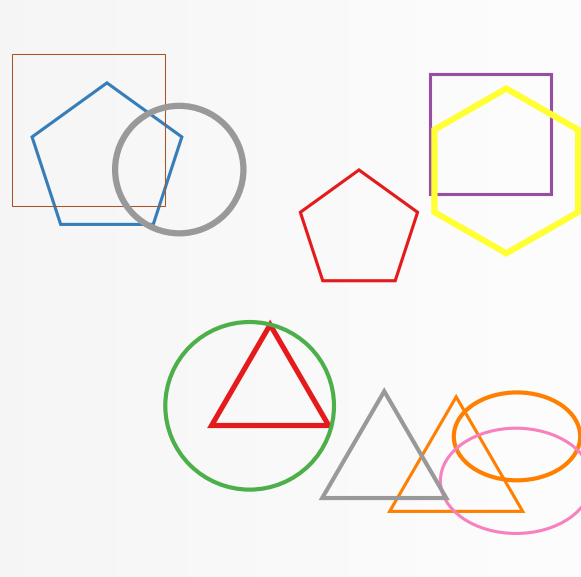[{"shape": "pentagon", "thickness": 1.5, "radius": 0.53, "center": [0.618, 0.599]}, {"shape": "triangle", "thickness": 2.5, "radius": 0.58, "center": [0.465, 0.321]}, {"shape": "pentagon", "thickness": 1.5, "radius": 0.68, "center": [0.184, 0.72]}, {"shape": "circle", "thickness": 2, "radius": 0.73, "center": [0.429, 0.296]}, {"shape": "square", "thickness": 1.5, "radius": 0.52, "center": [0.844, 0.767]}, {"shape": "oval", "thickness": 2, "radius": 0.54, "center": [0.889, 0.243]}, {"shape": "triangle", "thickness": 1.5, "radius": 0.66, "center": [0.785, 0.18]}, {"shape": "hexagon", "thickness": 3, "radius": 0.71, "center": [0.871, 0.703]}, {"shape": "square", "thickness": 0.5, "radius": 0.66, "center": [0.152, 0.774]}, {"shape": "oval", "thickness": 1.5, "radius": 0.65, "center": [0.888, 0.167]}, {"shape": "triangle", "thickness": 2, "radius": 0.62, "center": [0.661, 0.198]}, {"shape": "circle", "thickness": 3, "radius": 0.55, "center": [0.308, 0.705]}]